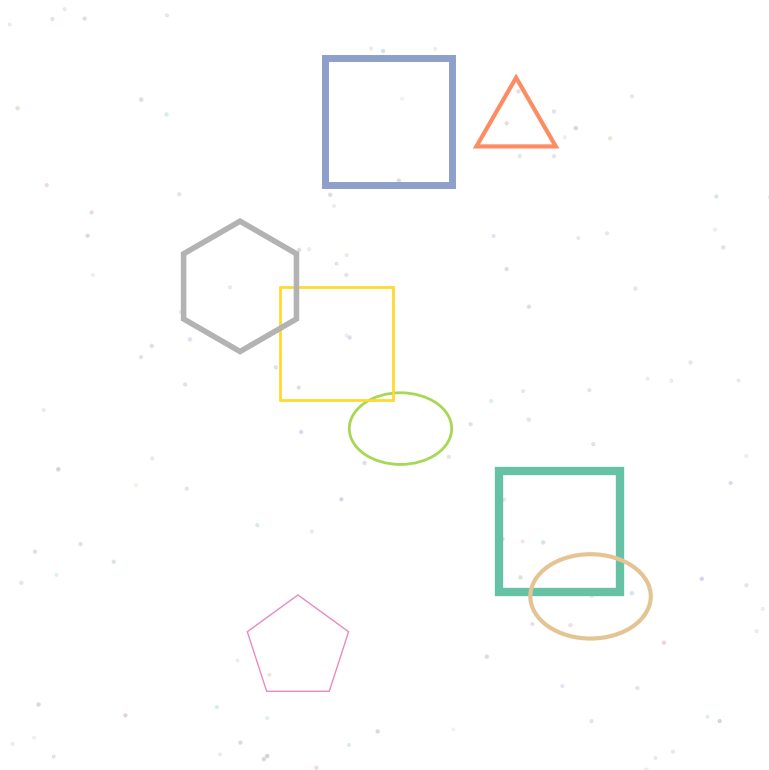[{"shape": "square", "thickness": 3, "radius": 0.39, "center": [0.727, 0.309]}, {"shape": "triangle", "thickness": 1.5, "radius": 0.3, "center": [0.67, 0.84]}, {"shape": "square", "thickness": 2.5, "radius": 0.41, "center": [0.504, 0.842]}, {"shape": "pentagon", "thickness": 0.5, "radius": 0.35, "center": [0.387, 0.158]}, {"shape": "oval", "thickness": 1, "radius": 0.33, "center": [0.52, 0.443]}, {"shape": "square", "thickness": 1, "radius": 0.37, "center": [0.438, 0.554]}, {"shape": "oval", "thickness": 1.5, "radius": 0.39, "center": [0.767, 0.225]}, {"shape": "hexagon", "thickness": 2, "radius": 0.42, "center": [0.312, 0.628]}]